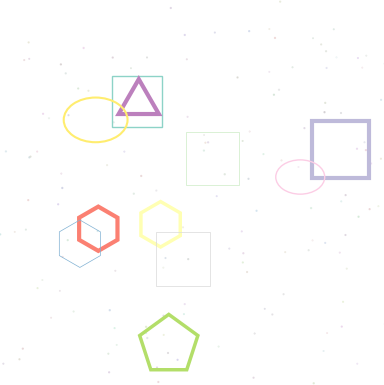[{"shape": "square", "thickness": 1, "radius": 0.33, "center": [0.357, 0.736]}, {"shape": "hexagon", "thickness": 2.5, "radius": 0.29, "center": [0.417, 0.417]}, {"shape": "square", "thickness": 3, "radius": 0.37, "center": [0.885, 0.612]}, {"shape": "hexagon", "thickness": 3, "radius": 0.29, "center": [0.255, 0.406]}, {"shape": "hexagon", "thickness": 0.5, "radius": 0.31, "center": [0.207, 0.367]}, {"shape": "pentagon", "thickness": 2.5, "radius": 0.4, "center": [0.438, 0.104]}, {"shape": "oval", "thickness": 1, "radius": 0.32, "center": [0.78, 0.54]}, {"shape": "square", "thickness": 0.5, "radius": 0.35, "center": [0.474, 0.327]}, {"shape": "triangle", "thickness": 3, "radius": 0.3, "center": [0.36, 0.734]}, {"shape": "square", "thickness": 0.5, "radius": 0.34, "center": [0.552, 0.588]}, {"shape": "oval", "thickness": 1.5, "radius": 0.41, "center": [0.248, 0.689]}]